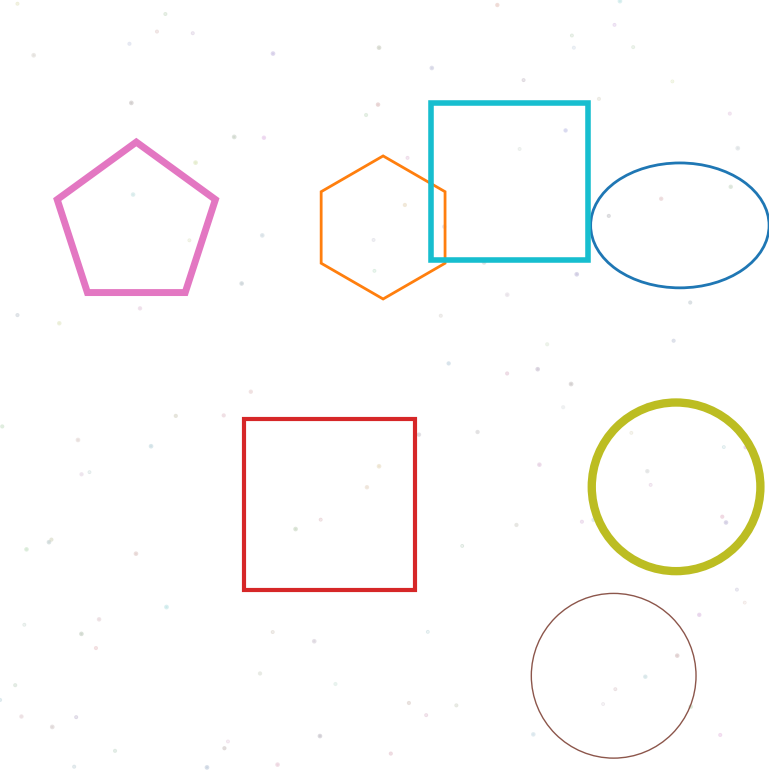[{"shape": "oval", "thickness": 1, "radius": 0.58, "center": [0.883, 0.707]}, {"shape": "hexagon", "thickness": 1, "radius": 0.46, "center": [0.498, 0.705]}, {"shape": "square", "thickness": 1.5, "radius": 0.56, "center": [0.428, 0.345]}, {"shape": "circle", "thickness": 0.5, "radius": 0.53, "center": [0.797, 0.122]}, {"shape": "pentagon", "thickness": 2.5, "radius": 0.54, "center": [0.177, 0.707]}, {"shape": "circle", "thickness": 3, "radius": 0.55, "center": [0.878, 0.368]}, {"shape": "square", "thickness": 2, "radius": 0.51, "center": [0.662, 0.764]}]